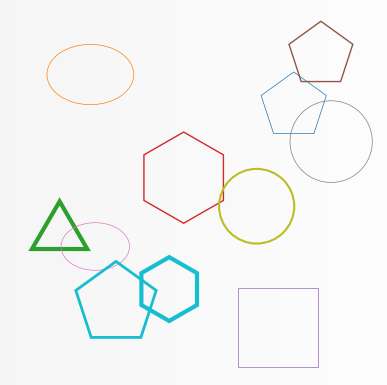[{"shape": "pentagon", "thickness": 0.5, "radius": 0.44, "center": [0.758, 0.725]}, {"shape": "oval", "thickness": 0.5, "radius": 0.56, "center": [0.233, 0.806]}, {"shape": "triangle", "thickness": 3, "radius": 0.41, "center": [0.154, 0.394]}, {"shape": "hexagon", "thickness": 1, "radius": 0.59, "center": [0.474, 0.539]}, {"shape": "square", "thickness": 0.5, "radius": 0.52, "center": [0.718, 0.149]}, {"shape": "pentagon", "thickness": 1, "radius": 0.43, "center": [0.828, 0.858]}, {"shape": "oval", "thickness": 0.5, "radius": 0.44, "center": [0.246, 0.36]}, {"shape": "circle", "thickness": 0.5, "radius": 0.53, "center": [0.855, 0.632]}, {"shape": "circle", "thickness": 1.5, "radius": 0.48, "center": [0.662, 0.464]}, {"shape": "hexagon", "thickness": 3, "radius": 0.41, "center": [0.437, 0.249]}, {"shape": "pentagon", "thickness": 2, "radius": 0.55, "center": [0.299, 0.212]}]